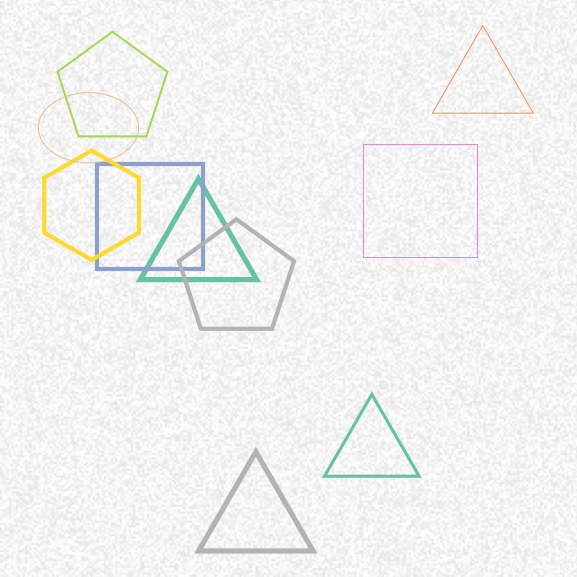[{"shape": "triangle", "thickness": 1.5, "radius": 0.47, "center": [0.644, 0.222]}, {"shape": "triangle", "thickness": 2.5, "radius": 0.58, "center": [0.344, 0.573]}, {"shape": "triangle", "thickness": 0.5, "radius": 0.51, "center": [0.836, 0.854]}, {"shape": "square", "thickness": 2, "radius": 0.46, "center": [0.259, 0.624]}, {"shape": "square", "thickness": 0.5, "radius": 0.49, "center": [0.727, 0.652]}, {"shape": "pentagon", "thickness": 1, "radius": 0.5, "center": [0.195, 0.844]}, {"shape": "hexagon", "thickness": 2, "radius": 0.47, "center": [0.159, 0.644]}, {"shape": "oval", "thickness": 0.5, "radius": 0.43, "center": [0.153, 0.778]}, {"shape": "triangle", "thickness": 2.5, "radius": 0.57, "center": [0.443, 0.102]}, {"shape": "pentagon", "thickness": 2, "radius": 0.52, "center": [0.409, 0.515]}]